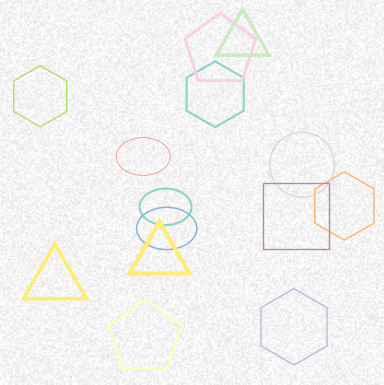[{"shape": "hexagon", "thickness": 1.5, "radius": 0.43, "center": [0.559, 0.755]}, {"shape": "oval", "thickness": 1.5, "radius": 0.34, "center": [0.43, 0.463]}, {"shape": "pentagon", "thickness": 1.5, "radius": 0.49, "center": [0.377, 0.123]}, {"shape": "hexagon", "thickness": 1, "radius": 0.5, "center": [0.764, 0.151]}, {"shape": "oval", "thickness": 0.5, "radius": 0.35, "center": [0.372, 0.594]}, {"shape": "oval", "thickness": 1, "radius": 0.39, "center": [0.433, 0.407]}, {"shape": "hexagon", "thickness": 1, "radius": 0.44, "center": [0.894, 0.465]}, {"shape": "hexagon", "thickness": 1, "radius": 0.4, "center": [0.104, 0.75]}, {"shape": "pentagon", "thickness": 2, "radius": 0.48, "center": [0.572, 0.869]}, {"shape": "circle", "thickness": 1, "radius": 0.42, "center": [0.785, 0.572]}, {"shape": "square", "thickness": 1, "radius": 0.43, "center": [0.769, 0.439]}, {"shape": "triangle", "thickness": 2.5, "radius": 0.4, "center": [0.63, 0.896]}, {"shape": "triangle", "thickness": 3, "radius": 0.45, "center": [0.414, 0.334]}, {"shape": "triangle", "thickness": 2.5, "radius": 0.47, "center": [0.143, 0.271]}]